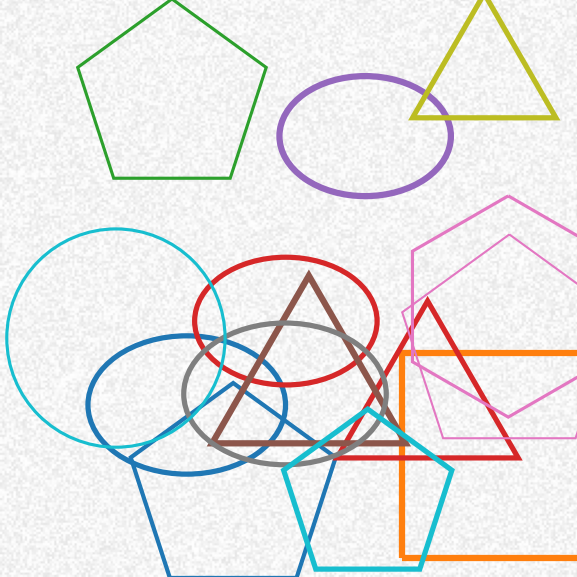[{"shape": "pentagon", "thickness": 2, "radius": 0.93, "center": [0.404, 0.149]}, {"shape": "oval", "thickness": 2.5, "radius": 0.86, "center": [0.323, 0.298]}, {"shape": "square", "thickness": 3, "radius": 0.89, "center": [0.874, 0.211]}, {"shape": "pentagon", "thickness": 1.5, "radius": 0.86, "center": [0.298, 0.829]}, {"shape": "oval", "thickness": 2.5, "radius": 0.79, "center": [0.495, 0.443]}, {"shape": "triangle", "thickness": 2.5, "radius": 0.91, "center": [0.74, 0.297]}, {"shape": "oval", "thickness": 3, "radius": 0.74, "center": [0.632, 0.763]}, {"shape": "triangle", "thickness": 3, "radius": 0.97, "center": [0.535, 0.328]}, {"shape": "hexagon", "thickness": 1.5, "radius": 0.96, "center": [0.88, 0.468]}, {"shape": "pentagon", "thickness": 1, "radius": 0.98, "center": [0.882, 0.398]}, {"shape": "oval", "thickness": 2.5, "radius": 0.88, "center": [0.494, 0.317]}, {"shape": "triangle", "thickness": 2.5, "radius": 0.72, "center": [0.839, 0.867]}, {"shape": "circle", "thickness": 1.5, "radius": 0.94, "center": [0.201, 0.414]}, {"shape": "pentagon", "thickness": 2.5, "radius": 0.77, "center": [0.637, 0.138]}]